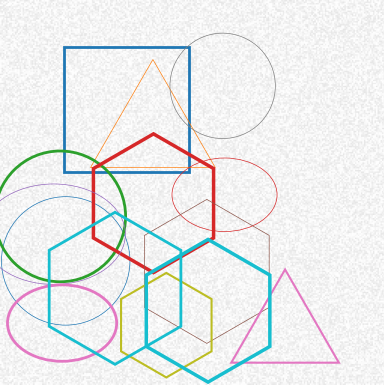[{"shape": "circle", "thickness": 0.5, "radius": 0.83, "center": [0.171, 0.322]}, {"shape": "square", "thickness": 2, "radius": 0.81, "center": [0.329, 0.715]}, {"shape": "triangle", "thickness": 0.5, "radius": 0.94, "center": [0.397, 0.658]}, {"shape": "circle", "thickness": 2, "radius": 0.85, "center": [0.156, 0.438]}, {"shape": "oval", "thickness": 0.5, "radius": 0.68, "center": [0.583, 0.494]}, {"shape": "hexagon", "thickness": 2.5, "radius": 0.9, "center": [0.399, 0.472]}, {"shape": "oval", "thickness": 0.5, "radius": 0.93, "center": [0.139, 0.392]}, {"shape": "hexagon", "thickness": 0.5, "radius": 0.94, "center": [0.537, 0.295]}, {"shape": "triangle", "thickness": 1.5, "radius": 0.81, "center": [0.74, 0.139]}, {"shape": "oval", "thickness": 2, "radius": 0.71, "center": [0.161, 0.161]}, {"shape": "circle", "thickness": 0.5, "radius": 0.68, "center": [0.578, 0.777]}, {"shape": "hexagon", "thickness": 1.5, "radius": 0.68, "center": [0.432, 0.155]}, {"shape": "hexagon", "thickness": 2.5, "radius": 0.93, "center": [0.54, 0.193]}, {"shape": "hexagon", "thickness": 2, "radius": 0.99, "center": [0.299, 0.251]}]